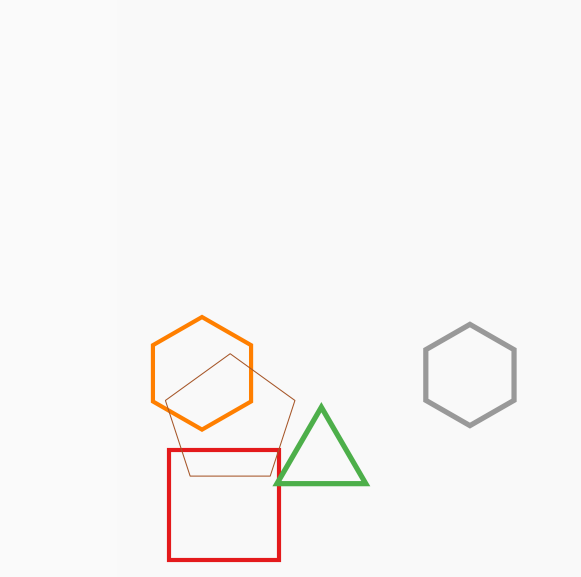[{"shape": "square", "thickness": 2, "radius": 0.47, "center": [0.385, 0.124]}, {"shape": "triangle", "thickness": 2.5, "radius": 0.44, "center": [0.553, 0.206]}, {"shape": "hexagon", "thickness": 2, "radius": 0.49, "center": [0.348, 0.353]}, {"shape": "pentagon", "thickness": 0.5, "radius": 0.59, "center": [0.396, 0.269]}, {"shape": "hexagon", "thickness": 2.5, "radius": 0.44, "center": [0.808, 0.35]}]